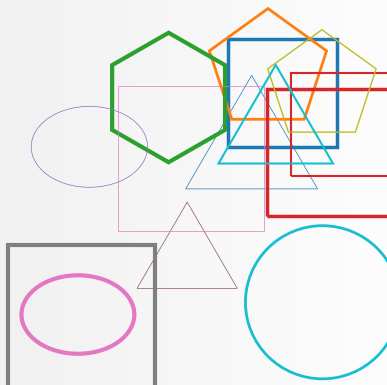[{"shape": "triangle", "thickness": 0.5, "radius": 0.98, "center": [0.649, 0.608]}, {"shape": "square", "thickness": 2.5, "radius": 0.7, "center": [0.728, 0.758]}, {"shape": "pentagon", "thickness": 2, "radius": 0.79, "center": [0.692, 0.819]}, {"shape": "hexagon", "thickness": 3, "radius": 0.84, "center": [0.435, 0.747]}, {"shape": "square", "thickness": 2.5, "radius": 0.83, "center": [0.854, 0.604]}, {"shape": "square", "thickness": 1.5, "radius": 0.67, "center": [0.885, 0.676]}, {"shape": "oval", "thickness": 0.5, "radius": 0.75, "center": [0.231, 0.619]}, {"shape": "triangle", "thickness": 0.5, "radius": 0.75, "center": [0.483, 0.326]}, {"shape": "square", "thickness": 0.5, "radius": 0.94, "center": [0.493, 0.588]}, {"shape": "oval", "thickness": 3, "radius": 0.73, "center": [0.201, 0.183]}, {"shape": "square", "thickness": 3, "radius": 0.95, "center": [0.21, 0.173]}, {"shape": "pentagon", "thickness": 1, "radius": 0.74, "center": [0.831, 0.776]}, {"shape": "circle", "thickness": 2, "radius": 0.99, "center": [0.832, 0.215]}, {"shape": "triangle", "thickness": 1.5, "radius": 0.85, "center": [0.712, 0.661]}]